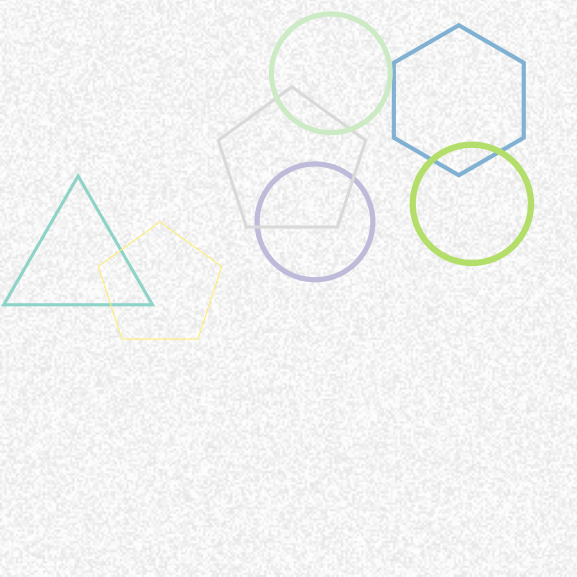[{"shape": "triangle", "thickness": 1.5, "radius": 0.74, "center": [0.135, 0.546]}, {"shape": "circle", "thickness": 2.5, "radius": 0.5, "center": [0.545, 0.615]}, {"shape": "hexagon", "thickness": 2, "radius": 0.65, "center": [0.794, 0.826]}, {"shape": "circle", "thickness": 3, "radius": 0.51, "center": [0.817, 0.646]}, {"shape": "pentagon", "thickness": 1.5, "radius": 0.67, "center": [0.506, 0.715]}, {"shape": "circle", "thickness": 2.5, "radius": 0.51, "center": [0.573, 0.872]}, {"shape": "pentagon", "thickness": 0.5, "radius": 0.56, "center": [0.277, 0.503]}]